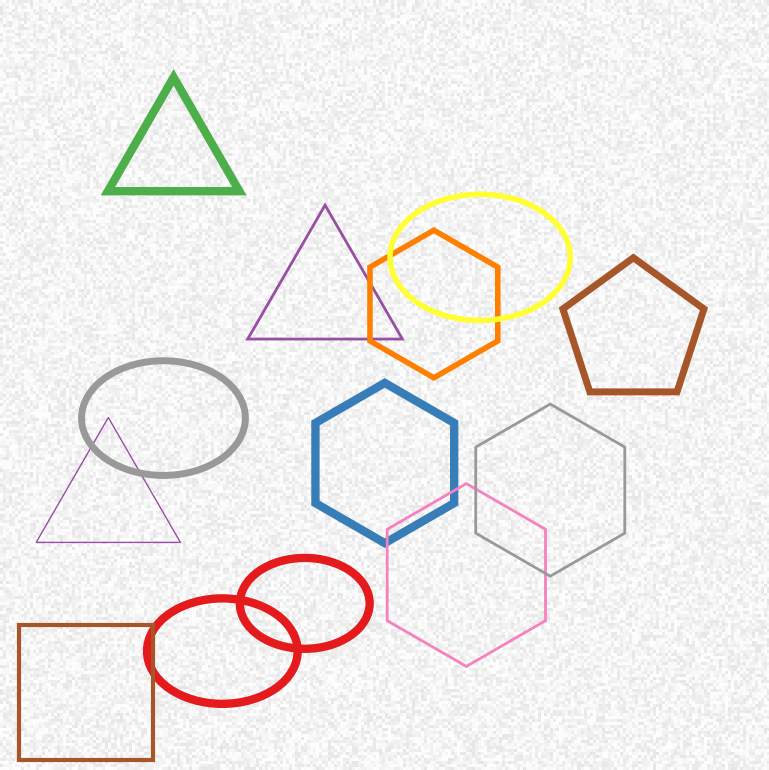[{"shape": "oval", "thickness": 3, "radius": 0.42, "center": [0.396, 0.216]}, {"shape": "oval", "thickness": 3, "radius": 0.49, "center": [0.289, 0.154]}, {"shape": "hexagon", "thickness": 3, "radius": 0.52, "center": [0.5, 0.399]}, {"shape": "triangle", "thickness": 3, "radius": 0.49, "center": [0.225, 0.801]}, {"shape": "triangle", "thickness": 1, "radius": 0.58, "center": [0.422, 0.618]}, {"shape": "triangle", "thickness": 0.5, "radius": 0.54, "center": [0.141, 0.35]}, {"shape": "hexagon", "thickness": 2, "radius": 0.48, "center": [0.563, 0.605]}, {"shape": "oval", "thickness": 2, "radius": 0.59, "center": [0.624, 0.666]}, {"shape": "square", "thickness": 1.5, "radius": 0.44, "center": [0.112, 0.101]}, {"shape": "pentagon", "thickness": 2.5, "radius": 0.48, "center": [0.823, 0.569]}, {"shape": "hexagon", "thickness": 1, "radius": 0.59, "center": [0.606, 0.253]}, {"shape": "hexagon", "thickness": 1, "radius": 0.56, "center": [0.715, 0.363]}, {"shape": "oval", "thickness": 2.5, "radius": 0.53, "center": [0.212, 0.457]}]